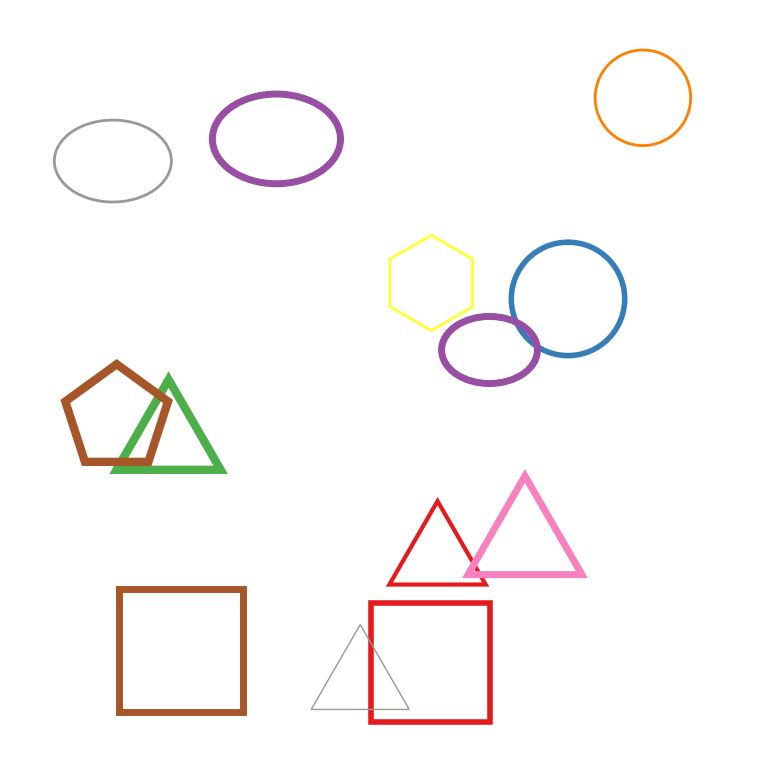[{"shape": "triangle", "thickness": 1.5, "radius": 0.36, "center": [0.568, 0.277]}, {"shape": "square", "thickness": 2, "radius": 0.39, "center": [0.559, 0.14]}, {"shape": "circle", "thickness": 2, "radius": 0.37, "center": [0.738, 0.612]}, {"shape": "triangle", "thickness": 3, "radius": 0.39, "center": [0.219, 0.429]}, {"shape": "oval", "thickness": 2.5, "radius": 0.42, "center": [0.359, 0.82]}, {"shape": "oval", "thickness": 2.5, "radius": 0.31, "center": [0.636, 0.545]}, {"shape": "circle", "thickness": 1, "radius": 0.31, "center": [0.835, 0.873]}, {"shape": "hexagon", "thickness": 1, "radius": 0.31, "center": [0.56, 0.633]}, {"shape": "square", "thickness": 2.5, "radius": 0.4, "center": [0.235, 0.155]}, {"shape": "pentagon", "thickness": 3, "radius": 0.35, "center": [0.152, 0.457]}, {"shape": "triangle", "thickness": 2.5, "radius": 0.43, "center": [0.682, 0.296]}, {"shape": "oval", "thickness": 1, "radius": 0.38, "center": [0.147, 0.791]}, {"shape": "triangle", "thickness": 0.5, "radius": 0.37, "center": [0.468, 0.115]}]